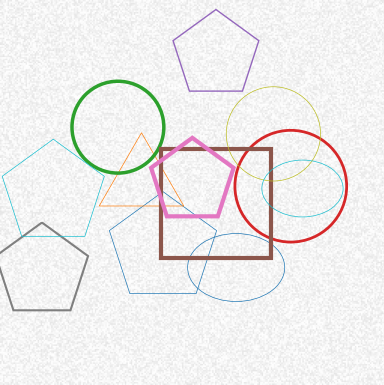[{"shape": "oval", "thickness": 0.5, "radius": 0.63, "center": [0.613, 0.305]}, {"shape": "pentagon", "thickness": 0.5, "radius": 0.73, "center": [0.423, 0.356]}, {"shape": "triangle", "thickness": 0.5, "radius": 0.63, "center": [0.368, 0.528]}, {"shape": "circle", "thickness": 2.5, "radius": 0.6, "center": [0.306, 0.67]}, {"shape": "circle", "thickness": 2, "radius": 0.73, "center": [0.755, 0.516]}, {"shape": "pentagon", "thickness": 1, "radius": 0.59, "center": [0.561, 0.858]}, {"shape": "square", "thickness": 3, "radius": 0.71, "center": [0.56, 0.471]}, {"shape": "pentagon", "thickness": 3, "radius": 0.56, "center": [0.5, 0.529]}, {"shape": "pentagon", "thickness": 1.5, "radius": 0.63, "center": [0.109, 0.296]}, {"shape": "circle", "thickness": 0.5, "radius": 0.61, "center": [0.71, 0.652]}, {"shape": "oval", "thickness": 0.5, "radius": 0.53, "center": [0.786, 0.51]}, {"shape": "pentagon", "thickness": 0.5, "radius": 0.7, "center": [0.138, 0.499]}]